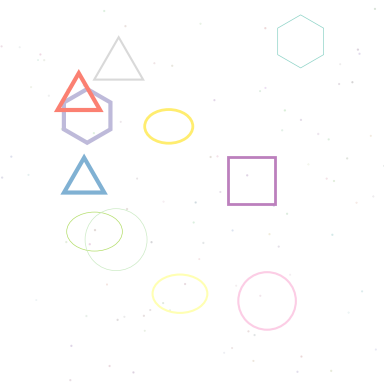[{"shape": "hexagon", "thickness": 0.5, "radius": 0.34, "center": [0.781, 0.892]}, {"shape": "oval", "thickness": 1.5, "radius": 0.36, "center": [0.467, 0.237]}, {"shape": "hexagon", "thickness": 3, "radius": 0.35, "center": [0.226, 0.699]}, {"shape": "triangle", "thickness": 3, "radius": 0.32, "center": [0.205, 0.746]}, {"shape": "triangle", "thickness": 3, "radius": 0.3, "center": [0.218, 0.53]}, {"shape": "oval", "thickness": 0.5, "radius": 0.36, "center": [0.246, 0.398]}, {"shape": "circle", "thickness": 1.5, "radius": 0.37, "center": [0.694, 0.218]}, {"shape": "triangle", "thickness": 1.5, "radius": 0.37, "center": [0.308, 0.83]}, {"shape": "square", "thickness": 2, "radius": 0.3, "center": [0.653, 0.532]}, {"shape": "circle", "thickness": 0.5, "radius": 0.4, "center": [0.301, 0.378]}, {"shape": "oval", "thickness": 2, "radius": 0.31, "center": [0.438, 0.672]}]